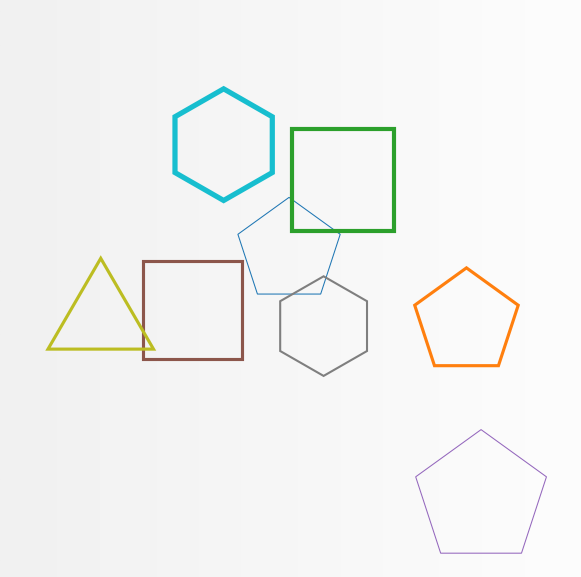[{"shape": "pentagon", "thickness": 0.5, "radius": 0.46, "center": [0.497, 0.565]}, {"shape": "pentagon", "thickness": 1.5, "radius": 0.47, "center": [0.803, 0.442]}, {"shape": "square", "thickness": 2, "radius": 0.44, "center": [0.59, 0.687]}, {"shape": "pentagon", "thickness": 0.5, "radius": 0.59, "center": [0.828, 0.137]}, {"shape": "square", "thickness": 1.5, "radius": 0.42, "center": [0.331, 0.462]}, {"shape": "hexagon", "thickness": 1, "radius": 0.43, "center": [0.557, 0.434]}, {"shape": "triangle", "thickness": 1.5, "radius": 0.52, "center": [0.173, 0.447]}, {"shape": "hexagon", "thickness": 2.5, "radius": 0.48, "center": [0.385, 0.749]}]